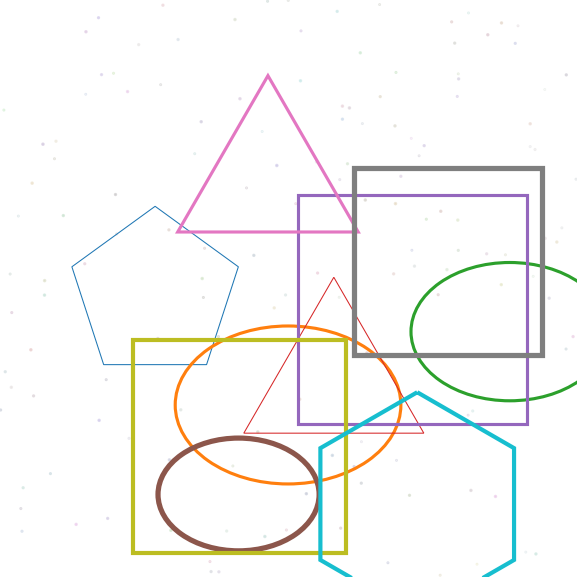[{"shape": "pentagon", "thickness": 0.5, "radius": 0.76, "center": [0.269, 0.49]}, {"shape": "oval", "thickness": 1.5, "radius": 0.98, "center": [0.499, 0.298]}, {"shape": "oval", "thickness": 1.5, "radius": 0.86, "center": [0.883, 0.425]}, {"shape": "triangle", "thickness": 0.5, "radius": 0.9, "center": [0.578, 0.339]}, {"shape": "square", "thickness": 1.5, "radius": 1.0, "center": [0.714, 0.463]}, {"shape": "oval", "thickness": 2.5, "radius": 0.7, "center": [0.413, 0.143]}, {"shape": "triangle", "thickness": 1.5, "radius": 0.9, "center": [0.464, 0.688]}, {"shape": "square", "thickness": 2.5, "radius": 0.81, "center": [0.776, 0.546]}, {"shape": "square", "thickness": 2, "radius": 0.92, "center": [0.414, 0.226]}, {"shape": "hexagon", "thickness": 2, "radius": 0.97, "center": [0.722, 0.126]}]